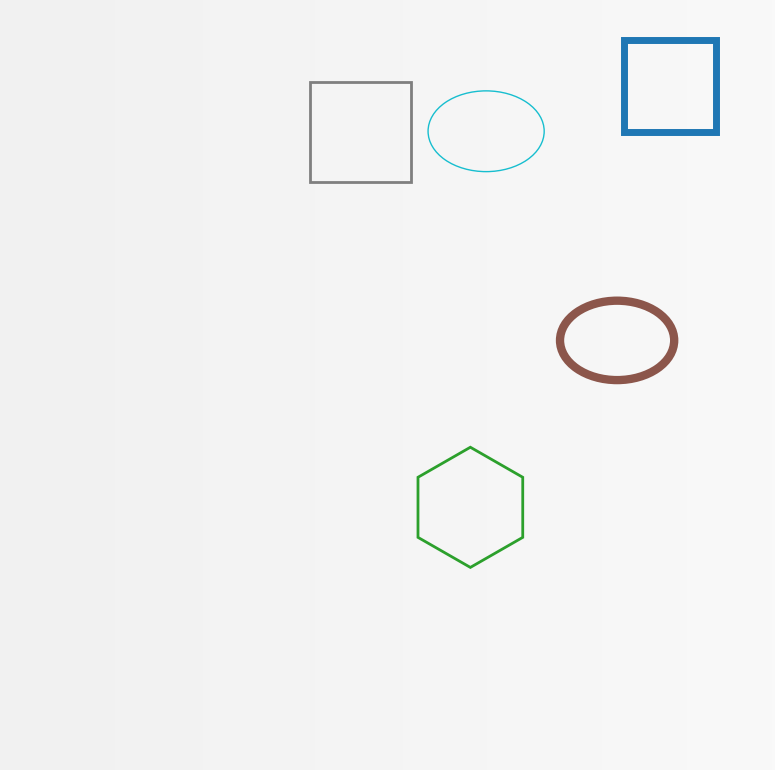[{"shape": "square", "thickness": 2.5, "radius": 0.3, "center": [0.865, 0.888]}, {"shape": "hexagon", "thickness": 1, "radius": 0.39, "center": [0.607, 0.341]}, {"shape": "oval", "thickness": 3, "radius": 0.37, "center": [0.796, 0.558]}, {"shape": "square", "thickness": 1, "radius": 0.33, "center": [0.465, 0.828]}, {"shape": "oval", "thickness": 0.5, "radius": 0.37, "center": [0.627, 0.83]}]